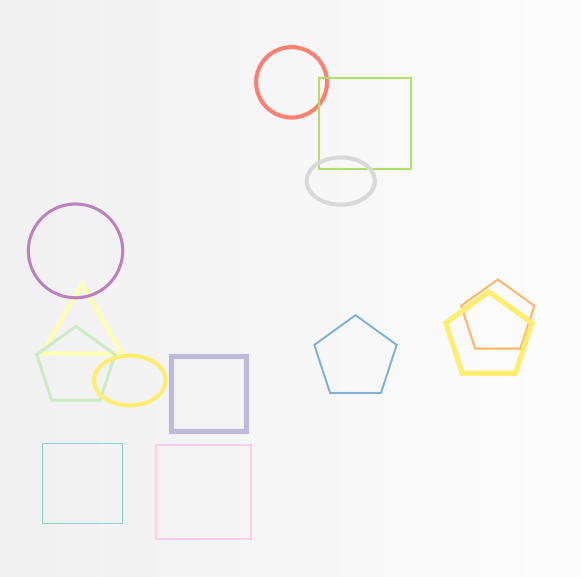[{"shape": "square", "thickness": 0.5, "radius": 0.35, "center": [0.141, 0.163]}, {"shape": "triangle", "thickness": 2, "radius": 0.4, "center": [0.141, 0.427]}, {"shape": "square", "thickness": 2.5, "radius": 0.32, "center": [0.359, 0.317]}, {"shape": "circle", "thickness": 2, "radius": 0.31, "center": [0.502, 0.857]}, {"shape": "pentagon", "thickness": 1, "radius": 0.37, "center": [0.612, 0.379]}, {"shape": "pentagon", "thickness": 1, "radius": 0.33, "center": [0.856, 0.449]}, {"shape": "square", "thickness": 1, "radius": 0.4, "center": [0.628, 0.785]}, {"shape": "square", "thickness": 1, "radius": 0.41, "center": [0.35, 0.147]}, {"shape": "oval", "thickness": 2, "radius": 0.29, "center": [0.586, 0.686]}, {"shape": "circle", "thickness": 1.5, "radius": 0.41, "center": [0.13, 0.565]}, {"shape": "pentagon", "thickness": 1.5, "radius": 0.35, "center": [0.131, 0.363]}, {"shape": "oval", "thickness": 2, "radius": 0.31, "center": [0.223, 0.34]}, {"shape": "pentagon", "thickness": 2.5, "radius": 0.39, "center": [0.841, 0.416]}]